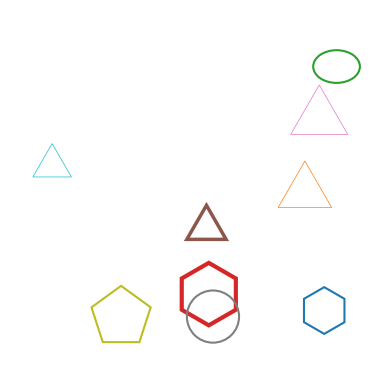[{"shape": "hexagon", "thickness": 1.5, "radius": 0.3, "center": [0.842, 0.193]}, {"shape": "triangle", "thickness": 0.5, "radius": 0.4, "center": [0.792, 0.501]}, {"shape": "oval", "thickness": 1.5, "radius": 0.3, "center": [0.874, 0.827]}, {"shape": "hexagon", "thickness": 3, "radius": 0.41, "center": [0.542, 0.236]}, {"shape": "triangle", "thickness": 2.5, "radius": 0.29, "center": [0.536, 0.408]}, {"shape": "triangle", "thickness": 0.5, "radius": 0.43, "center": [0.829, 0.694]}, {"shape": "circle", "thickness": 1.5, "radius": 0.34, "center": [0.553, 0.178]}, {"shape": "pentagon", "thickness": 1.5, "radius": 0.4, "center": [0.315, 0.177]}, {"shape": "triangle", "thickness": 0.5, "radius": 0.29, "center": [0.135, 0.569]}]